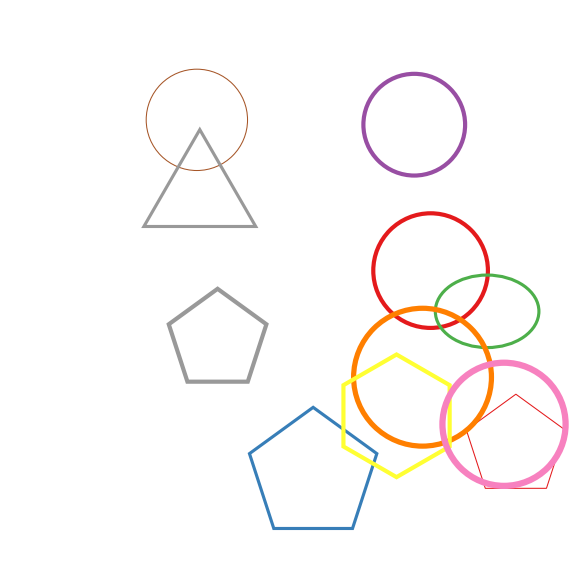[{"shape": "circle", "thickness": 2, "radius": 0.5, "center": [0.746, 0.531]}, {"shape": "pentagon", "thickness": 0.5, "radius": 0.45, "center": [0.893, 0.226]}, {"shape": "pentagon", "thickness": 1.5, "radius": 0.58, "center": [0.542, 0.178]}, {"shape": "oval", "thickness": 1.5, "radius": 0.45, "center": [0.844, 0.46]}, {"shape": "circle", "thickness": 2, "radius": 0.44, "center": [0.717, 0.783]}, {"shape": "circle", "thickness": 2.5, "radius": 0.6, "center": [0.732, 0.346]}, {"shape": "hexagon", "thickness": 2, "radius": 0.53, "center": [0.687, 0.279]}, {"shape": "circle", "thickness": 0.5, "radius": 0.44, "center": [0.341, 0.792]}, {"shape": "circle", "thickness": 3, "radius": 0.53, "center": [0.873, 0.264]}, {"shape": "triangle", "thickness": 1.5, "radius": 0.56, "center": [0.346, 0.663]}, {"shape": "pentagon", "thickness": 2, "radius": 0.44, "center": [0.377, 0.41]}]